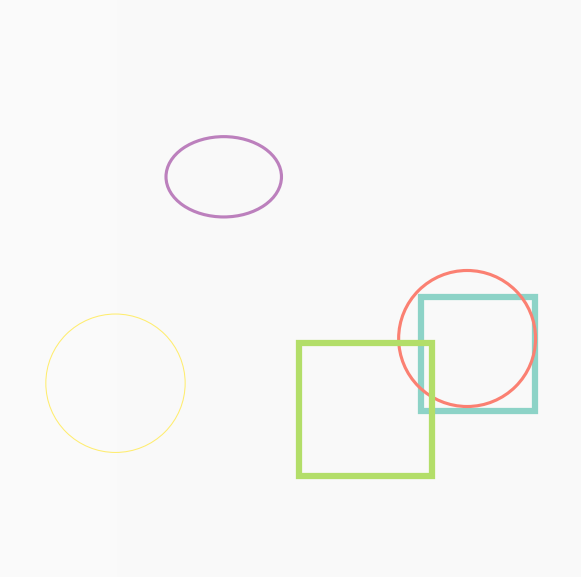[{"shape": "square", "thickness": 3, "radius": 0.49, "center": [0.822, 0.386]}, {"shape": "circle", "thickness": 1.5, "radius": 0.59, "center": [0.804, 0.413]}, {"shape": "square", "thickness": 3, "radius": 0.57, "center": [0.629, 0.29]}, {"shape": "oval", "thickness": 1.5, "radius": 0.5, "center": [0.385, 0.693]}, {"shape": "circle", "thickness": 0.5, "radius": 0.6, "center": [0.199, 0.336]}]